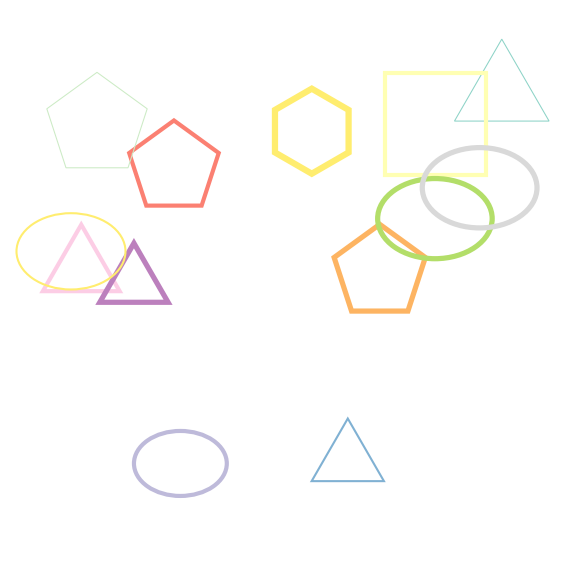[{"shape": "triangle", "thickness": 0.5, "radius": 0.47, "center": [0.869, 0.837]}, {"shape": "square", "thickness": 2, "radius": 0.44, "center": [0.755, 0.784]}, {"shape": "oval", "thickness": 2, "radius": 0.4, "center": [0.312, 0.197]}, {"shape": "pentagon", "thickness": 2, "radius": 0.41, "center": [0.301, 0.709]}, {"shape": "triangle", "thickness": 1, "radius": 0.36, "center": [0.602, 0.202]}, {"shape": "pentagon", "thickness": 2.5, "radius": 0.42, "center": [0.658, 0.528]}, {"shape": "oval", "thickness": 2.5, "radius": 0.5, "center": [0.753, 0.621]}, {"shape": "triangle", "thickness": 2, "radius": 0.38, "center": [0.141, 0.533]}, {"shape": "oval", "thickness": 2.5, "radius": 0.5, "center": [0.831, 0.674]}, {"shape": "triangle", "thickness": 2.5, "radius": 0.34, "center": [0.232, 0.51]}, {"shape": "pentagon", "thickness": 0.5, "radius": 0.46, "center": [0.168, 0.783]}, {"shape": "oval", "thickness": 1, "radius": 0.47, "center": [0.123, 0.564]}, {"shape": "hexagon", "thickness": 3, "radius": 0.37, "center": [0.54, 0.772]}]